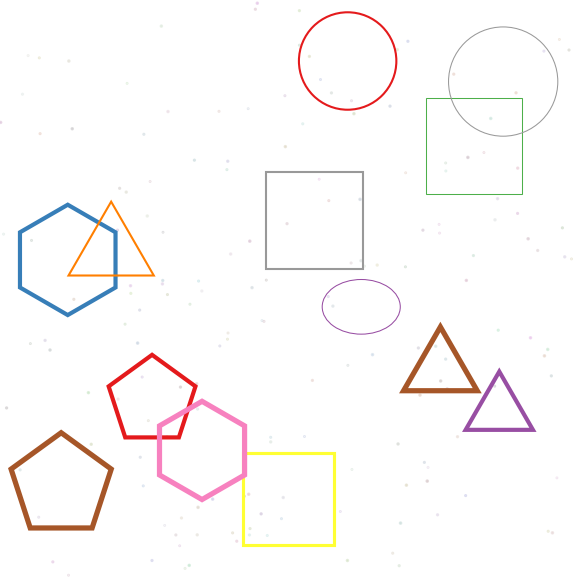[{"shape": "pentagon", "thickness": 2, "radius": 0.4, "center": [0.263, 0.306]}, {"shape": "circle", "thickness": 1, "radius": 0.42, "center": [0.602, 0.893]}, {"shape": "hexagon", "thickness": 2, "radius": 0.48, "center": [0.117, 0.549]}, {"shape": "square", "thickness": 0.5, "radius": 0.42, "center": [0.82, 0.746]}, {"shape": "triangle", "thickness": 2, "radius": 0.34, "center": [0.865, 0.288]}, {"shape": "oval", "thickness": 0.5, "radius": 0.34, "center": [0.626, 0.468]}, {"shape": "triangle", "thickness": 1, "radius": 0.43, "center": [0.192, 0.565]}, {"shape": "square", "thickness": 1.5, "radius": 0.4, "center": [0.5, 0.135]}, {"shape": "pentagon", "thickness": 2.5, "radius": 0.46, "center": [0.106, 0.159]}, {"shape": "triangle", "thickness": 2.5, "radius": 0.37, "center": [0.763, 0.359]}, {"shape": "hexagon", "thickness": 2.5, "radius": 0.43, "center": [0.35, 0.219]}, {"shape": "square", "thickness": 1, "radius": 0.42, "center": [0.544, 0.618]}, {"shape": "circle", "thickness": 0.5, "radius": 0.47, "center": [0.871, 0.858]}]